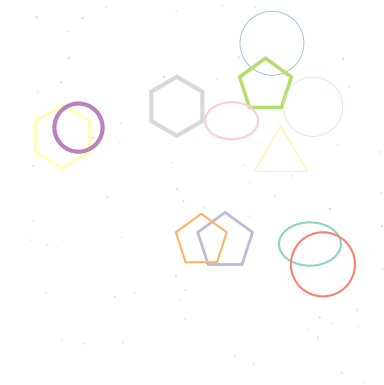[{"shape": "oval", "thickness": 1.5, "radius": 0.4, "center": [0.805, 0.366]}, {"shape": "hexagon", "thickness": 2, "radius": 0.41, "center": [0.162, 0.645]}, {"shape": "pentagon", "thickness": 2, "radius": 0.37, "center": [0.585, 0.374]}, {"shape": "circle", "thickness": 1.5, "radius": 0.42, "center": [0.839, 0.313]}, {"shape": "circle", "thickness": 0.5, "radius": 0.42, "center": [0.706, 0.888]}, {"shape": "pentagon", "thickness": 1.5, "radius": 0.35, "center": [0.523, 0.375]}, {"shape": "pentagon", "thickness": 2.5, "radius": 0.35, "center": [0.69, 0.778]}, {"shape": "oval", "thickness": 1.5, "radius": 0.34, "center": [0.602, 0.686]}, {"shape": "hexagon", "thickness": 3, "radius": 0.38, "center": [0.459, 0.724]}, {"shape": "circle", "thickness": 3, "radius": 0.31, "center": [0.204, 0.669]}, {"shape": "circle", "thickness": 0.5, "radius": 0.39, "center": [0.813, 0.723]}, {"shape": "triangle", "thickness": 0.5, "radius": 0.4, "center": [0.729, 0.594]}]